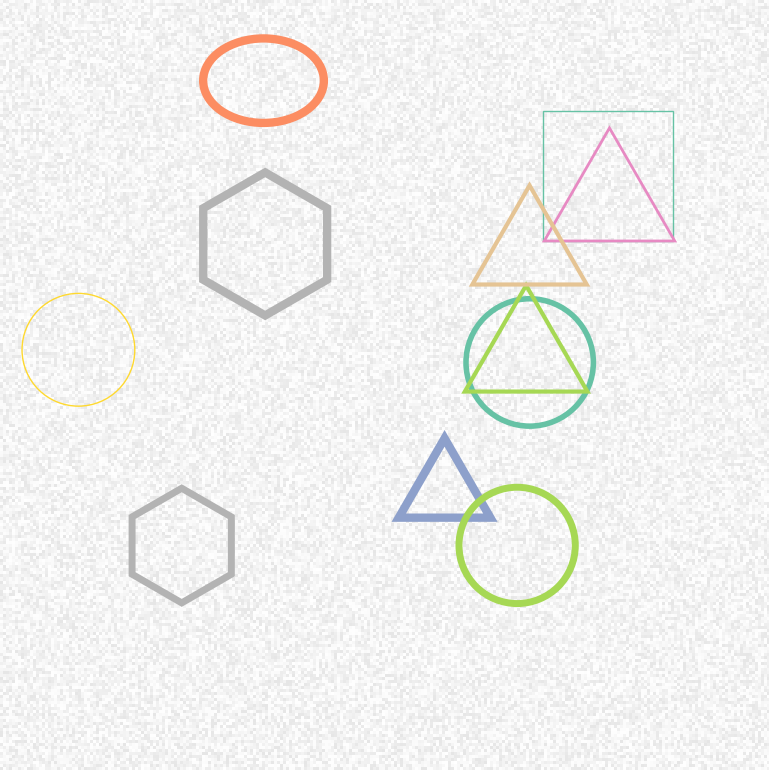[{"shape": "square", "thickness": 0.5, "radius": 0.42, "center": [0.79, 0.772]}, {"shape": "circle", "thickness": 2, "radius": 0.41, "center": [0.688, 0.529]}, {"shape": "oval", "thickness": 3, "radius": 0.39, "center": [0.342, 0.895]}, {"shape": "triangle", "thickness": 3, "radius": 0.34, "center": [0.577, 0.362]}, {"shape": "triangle", "thickness": 1, "radius": 0.49, "center": [0.792, 0.736]}, {"shape": "circle", "thickness": 2.5, "radius": 0.38, "center": [0.672, 0.292]}, {"shape": "triangle", "thickness": 1.5, "radius": 0.46, "center": [0.683, 0.537]}, {"shape": "circle", "thickness": 0.5, "radius": 0.37, "center": [0.102, 0.546]}, {"shape": "triangle", "thickness": 1.5, "radius": 0.43, "center": [0.688, 0.673]}, {"shape": "hexagon", "thickness": 3, "radius": 0.46, "center": [0.344, 0.683]}, {"shape": "hexagon", "thickness": 2.5, "radius": 0.37, "center": [0.236, 0.291]}]